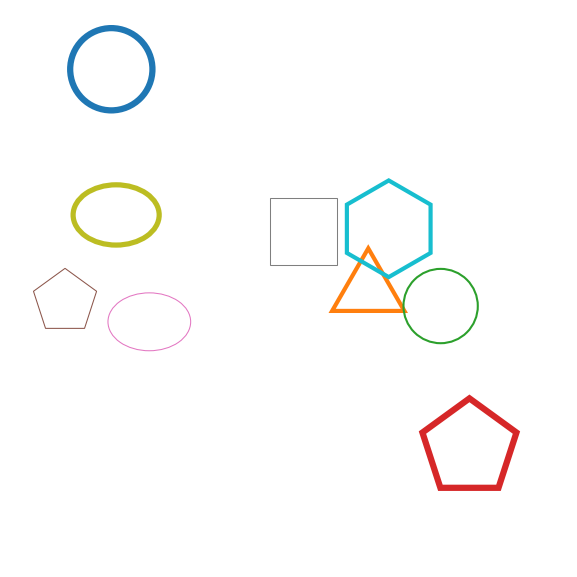[{"shape": "circle", "thickness": 3, "radius": 0.36, "center": [0.193, 0.879]}, {"shape": "triangle", "thickness": 2, "radius": 0.36, "center": [0.638, 0.497]}, {"shape": "circle", "thickness": 1, "radius": 0.32, "center": [0.763, 0.469]}, {"shape": "pentagon", "thickness": 3, "radius": 0.43, "center": [0.813, 0.224]}, {"shape": "pentagon", "thickness": 0.5, "radius": 0.29, "center": [0.113, 0.477]}, {"shape": "oval", "thickness": 0.5, "radius": 0.36, "center": [0.259, 0.442]}, {"shape": "square", "thickness": 0.5, "radius": 0.29, "center": [0.525, 0.599]}, {"shape": "oval", "thickness": 2.5, "radius": 0.37, "center": [0.201, 0.627]}, {"shape": "hexagon", "thickness": 2, "radius": 0.42, "center": [0.673, 0.603]}]